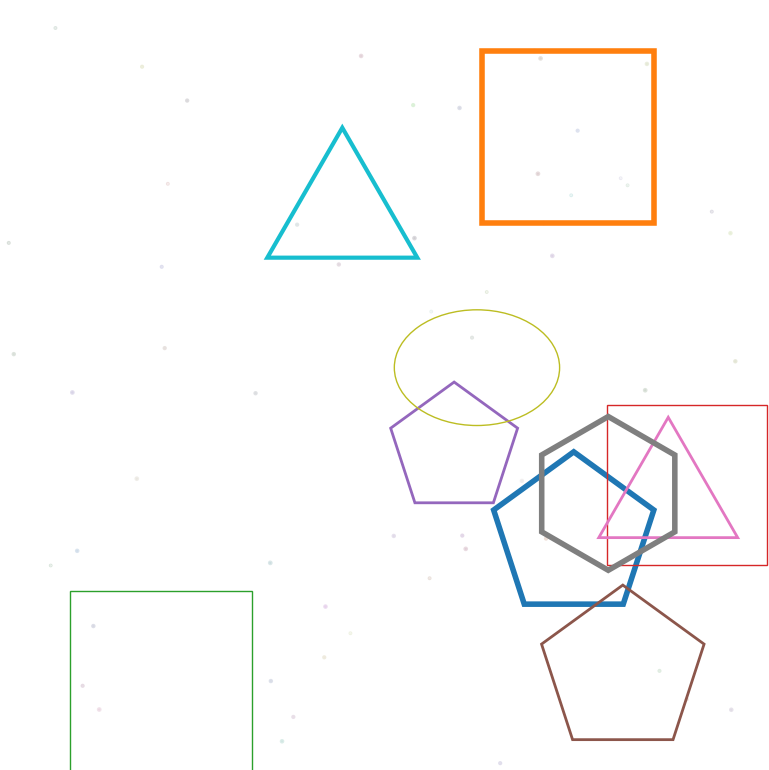[{"shape": "pentagon", "thickness": 2, "radius": 0.55, "center": [0.745, 0.304]}, {"shape": "square", "thickness": 2, "radius": 0.56, "center": [0.737, 0.822]}, {"shape": "square", "thickness": 0.5, "radius": 0.59, "center": [0.209, 0.114]}, {"shape": "square", "thickness": 0.5, "radius": 0.52, "center": [0.892, 0.37]}, {"shape": "pentagon", "thickness": 1, "radius": 0.43, "center": [0.59, 0.417]}, {"shape": "pentagon", "thickness": 1, "radius": 0.55, "center": [0.809, 0.129]}, {"shape": "triangle", "thickness": 1, "radius": 0.52, "center": [0.868, 0.354]}, {"shape": "hexagon", "thickness": 2, "radius": 0.5, "center": [0.79, 0.359]}, {"shape": "oval", "thickness": 0.5, "radius": 0.54, "center": [0.619, 0.523]}, {"shape": "triangle", "thickness": 1.5, "radius": 0.56, "center": [0.445, 0.722]}]